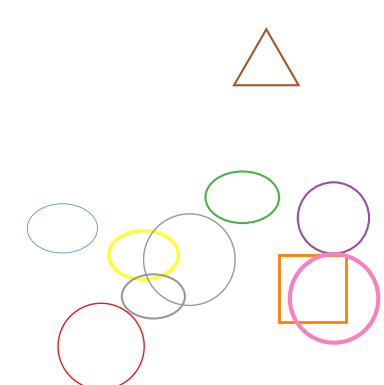[{"shape": "circle", "thickness": 1, "radius": 0.56, "center": [0.263, 0.1]}, {"shape": "oval", "thickness": 0.5, "radius": 0.46, "center": [0.162, 0.407]}, {"shape": "oval", "thickness": 1.5, "radius": 0.48, "center": [0.629, 0.488]}, {"shape": "circle", "thickness": 1.5, "radius": 0.46, "center": [0.866, 0.434]}, {"shape": "square", "thickness": 2, "radius": 0.43, "center": [0.811, 0.251]}, {"shape": "oval", "thickness": 2.5, "radius": 0.45, "center": [0.373, 0.338]}, {"shape": "triangle", "thickness": 1.5, "radius": 0.48, "center": [0.692, 0.827]}, {"shape": "circle", "thickness": 3, "radius": 0.57, "center": [0.868, 0.225]}, {"shape": "circle", "thickness": 1, "radius": 0.59, "center": [0.492, 0.326]}, {"shape": "oval", "thickness": 1.5, "radius": 0.41, "center": [0.398, 0.23]}]